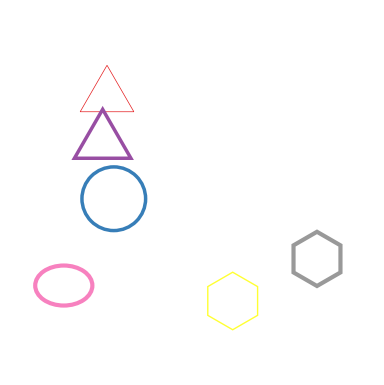[{"shape": "triangle", "thickness": 0.5, "radius": 0.4, "center": [0.278, 0.75]}, {"shape": "circle", "thickness": 2.5, "radius": 0.41, "center": [0.296, 0.484]}, {"shape": "triangle", "thickness": 2.5, "radius": 0.42, "center": [0.267, 0.631]}, {"shape": "hexagon", "thickness": 1, "radius": 0.37, "center": [0.604, 0.218]}, {"shape": "oval", "thickness": 3, "radius": 0.37, "center": [0.166, 0.258]}, {"shape": "hexagon", "thickness": 3, "radius": 0.35, "center": [0.823, 0.328]}]